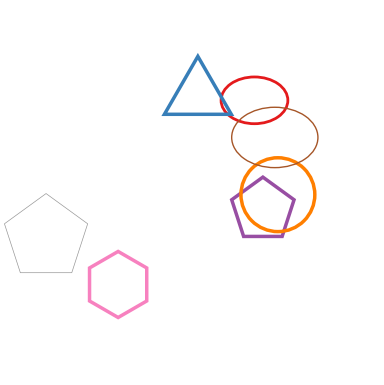[{"shape": "oval", "thickness": 2, "radius": 0.43, "center": [0.661, 0.739]}, {"shape": "triangle", "thickness": 2.5, "radius": 0.5, "center": [0.514, 0.753]}, {"shape": "pentagon", "thickness": 2.5, "radius": 0.43, "center": [0.683, 0.455]}, {"shape": "circle", "thickness": 2.5, "radius": 0.48, "center": [0.722, 0.494]}, {"shape": "oval", "thickness": 1, "radius": 0.56, "center": [0.714, 0.643]}, {"shape": "hexagon", "thickness": 2.5, "radius": 0.43, "center": [0.307, 0.261]}, {"shape": "pentagon", "thickness": 0.5, "radius": 0.57, "center": [0.12, 0.384]}]